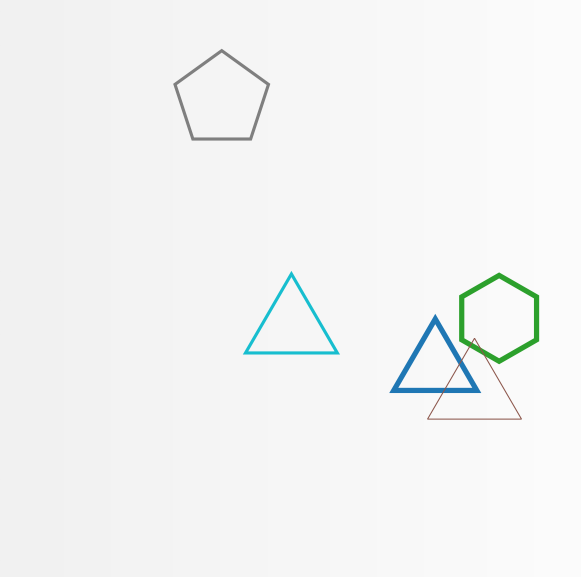[{"shape": "triangle", "thickness": 2.5, "radius": 0.41, "center": [0.749, 0.364]}, {"shape": "hexagon", "thickness": 2.5, "radius": 0.37, "center": [0.859, 0.448]}, {"shape": "triangle", "thickness": 0.5, "radius": 0.47, "center": [0.816, 0.32]}, {"shape": "pentagon", "thickness": 1.5, "radius": 0.42, "center": [0.381, 0.827]}, {"shape": "triangle", "thickness": 1.5, "radius": 0.46, "center": [0.501, 0.434]}]